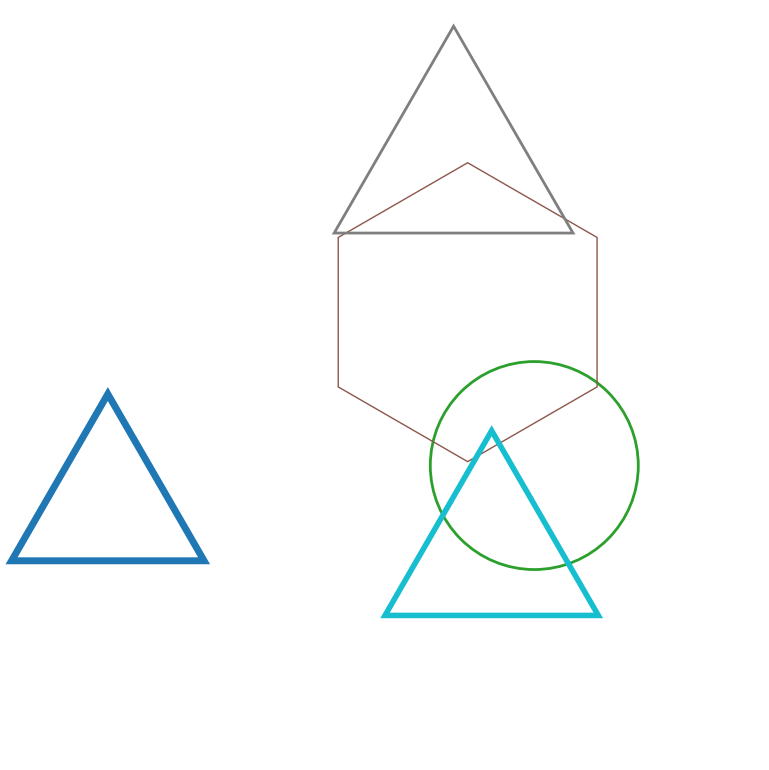[{"shape": "triangle", "thickness": 2.5, "radius": 0.72, "center": [0.14, 0.344]}, {"shape": "circle", "thickness": 1, "radius": 0.68, "center": [0.694, 0.395]}, {"shape": "hexagon", "thickness": 0.5, "radius": 0.97, "center": [0.607, 0.595]}, {"shape": "triangle", "thickness": 1, "radius": 0.9, "center": [0.589, 0.787]}, {"shape": "triangle", "thickness": 2, "radius": 0.8, "center": [0.639, 0.281]}]